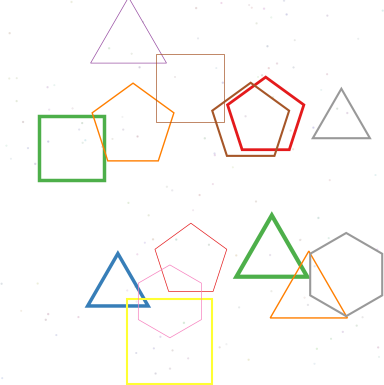[{"shape": "pentagon", "thickness": 0.5, "radius": 0.49, "center": [0.496, 0.322]}, {"shape": "pentagon", "thickness": 2, "radius": 0.52, "center": [0.69, 0.695]}, {"shape": "triangle", "thickness": 2.5, "radius": 0.45, "center": [0.306, 0.251]}, {"shape": "triangle", "thickness": 3, "radius": 0.53, "center": [0.706, 0.334]}, {"shape": "square", "thickness": 2.5, "radius": 0.42, "center": [0.186, 0.616]}, {"shape": "triangle", "thickness": 0.5, "radius": 0.57, "center": [0.334, 0.893]}, {"shape": "pentagon", "thickness": 1, "radius": 0.56, "center": [0.346, 0.672]}, {"shape": "triangle", "thickness": 1, "radius": 0.58, "center": [0.802, 0.232]}, {"shape": "square", "thickness": 1.5, "radius": 0.55, "center": [0.44, 0.114]}, {"shape": "square", "thickness": 0.5, "radius": 0.44, "center": [0.493, 0.771]}, {"shape": "pentagon", "thickness": 1.5, "radius": 0.52, "center": [0.651, 0.68]}, {"shape": "hexagon", "thickness": 0.5, "radius": 0.47, "center": [0.441, 0.217]}, {"shape": "hexagon", "thickness": 1.5, "radius": 0.54, "center": [0.899, 0.287]}, {"shape": "triangle", "thickness": 1.5, "radius": 0.43, "center": [0.887, 0.684]}]